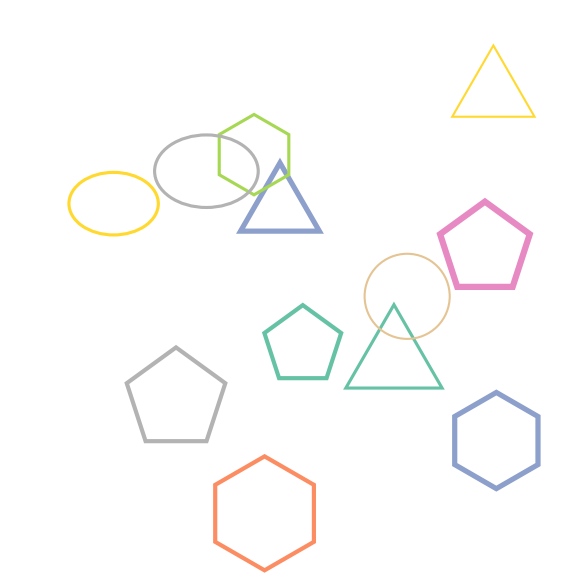[{"shape": "triangle", "thickness": 1.5, "radius": 0.48, "center": [0.682, 0.375]}, {"shape": "pentagon", "thickness": 2, "radius": 0.35, "center": [0.524, 0.401]}, {"shape": "hexagon", "thickness": 2, "radius": 0.49, "center": [0.458, 0.11]}, {"shape": "hexagon", "thickness": 2.5, "radius": 0.42, "center": [0.859, 0.236]}, {"shape": "triangle", "thickness": 2.5, "radius": 0.39, "center": [0.485, 0.638]}, {"shape": "pentagon", "thickness": 3, "radius": 0.41, "center": [0.84, 0.568]}, {"shape": "hexagon", "thickness": 1.5, "radius": 0.35, "center": [0.44, 0.731]}, {"shape": "oval", "thickness": 1.5, "radius": 0.39, "center": [0.197, 0.646]}, {"shape": "triangle", "thickness": 1, "radius": 0.41, "center": [0.854, 0.838]}, {"shape": "circle", "thickness": 1, "radius": 0.37, "center": [0.705, 0.486]}, {"shape": "pentagon", "thickness": 2, "radius": 0.45, "center": [0.305, 0.308]}, {"shape": "oval", "thickness": 1.5, "radius": 0.45, "center": [0.357, 0.703]}]